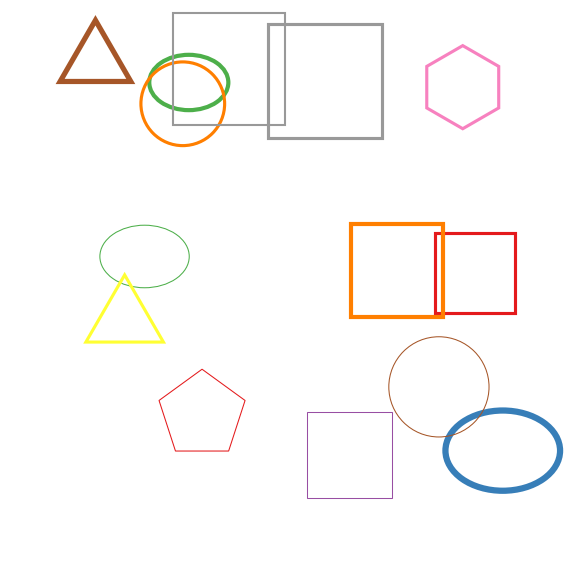[{"shape": "pentagon", "thickness": 0.5, "radius": 0.39, "center": [0.35, 0.281]}, {"shape": "square", "thickness": 1.5, "radius": 0.35, "center": [0.822, 0.526]}, {"shape": "oval", "thickness": 3, "radius": 0.5, "center": [0.871, 0.219]}, {"shape": "oval", "thickness": 0.5, "radius": 0.39, "center": [0.25, 0.555]}, {"shape": "oval", "thickness": 2, "radius": 0.34, "center": [0.327, 0.856]}, {"shape": "square", "thickness": 0.5, "radius": 0.37, "center": [0.605, 0.212]}, {"shape": "circle", "thickness": 1.5, "radius": 0.36, "center": [0.317, 0.819]}, {"shape": "square", "thickness": 2, "radius": 0.4, "center": [0.687, 0.531]}, {"shape": "triangle", "thickness": 1.5, "radius": 0.39, "center": [0.216, 0.446]}, {"shape": "triangle", "thickness": 2.5, "radius": 0.35, "center": [0.165, 0.893]}, {"shape": "circle", "thickness": 0.5, "radius": 0.43, "center": [0.76, 0.329]}, {"shape": "hexagon", "thickness": 1.5, "radius": 0.36, "center": [0.801, 0.848]}, {"shape": "square", "thickness": 1, "radius": 0.49, "center": [0.397, 0.88]}, {"shape": "square", "thickness": 1.5, "radius": 0.5, "center": [0.563, 0.859]}]